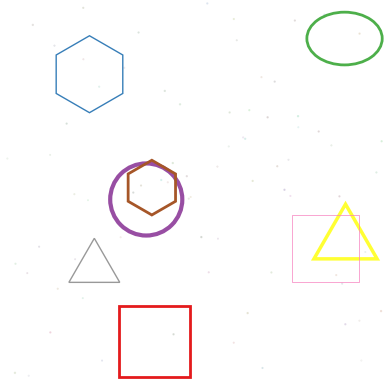[{"shape": "square", "thickness": 2, "radius": 0.46, "center": [0.401, 0.113]}, {"shape": "hexagon", "thickness": 1, "radius": 0.5, "center": [0.232, 0.807]}, {"shape": "oval", "thickness": 2, "radius": 0.49, "center": [0.895, 0.9]}, {"shape": "circle", "thickness": 3, "radius": 0.47, "center": [0.38, 0.482]}, {"shape": "triangle", "thickness": 2.5, "radius": 0.47, "center": [0.897, 0.375]}, {"shape": "hexagon", "thickness": 2, "radius": 0.36, "center": [0.394, 0.513]}, {"shape": "square", "thickness": 0.5, "radius": 0.44, "center": [0.845, 0.355]}, {"shape": "triangle", "thickness": 1, "radius": 0.38, "center": [0.245, 0.305]}]